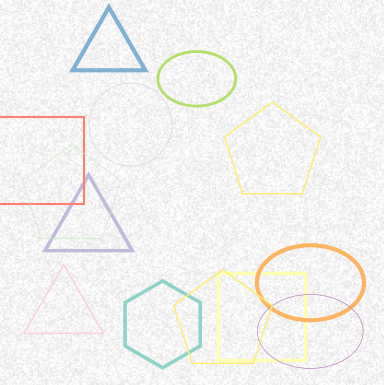[{"shape": "hexagon", "thickness": 2.5, "radius": 0.56, "center": [0.422, 0.158]}, {"shape": "square", "thickness": 2.5, "radius": 0.56, "center": [0.68, 0.178]}, {"shape": "triangle", "thickness": 2.5, "radius": 0.66, "center": [0.23, 0.415]}, {"shape": "square", "thickness": 1.5, "radius": 0.56, "center": [0.107, 0.583]}, {"shape": "triangle", "thickness": 3, "radius": 0.55, "center": [0.283, 0.872]}, {"shape": "oval", "thickness": 3, "radius": 0.7, "center": [0.806, 0.266]}, {"shape": "oval", "thickness": 2, "radius": 0.51, "center": [0.511, 0.795]}, {"shape": "triangle", "thickness": 1, "radius": 0.6, "center": [0.166, 0.194]}, {"shape": "circle", "thickness": 0.5, "radius": 0.54, "center": [0.339, 0.677]}, {"shape": "oval", "thickness": 0.5, "radius": 0.69, "center": [0.806, 0.139]}, {"shape": "pentagon", "thickness": 0.5, "radius": 0.67, "center": [0.186, 0.489]}, {"shape": "pentagon", "thickness": 1, "radius": 0.66, "center": [0.708, 0.603]}, {"shape": "pentagon", "thickness": 1, "radius": 0.67, "center": [0.579, 0.165]}]